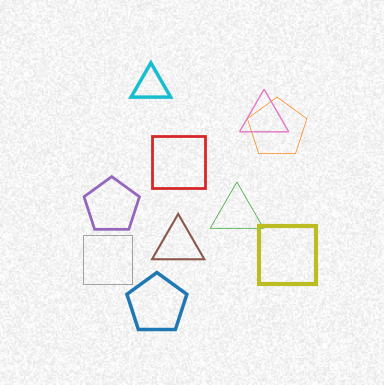[{"shape": "pentagon", "thickness": 2.5, "radius": 0.41, "center": [0.408, 0.21]}, {"shape": "pentagon", "thickness": 0.5, "radius": 0.41, "center": [0.72, 0.667]}, {"shape": "triangle", "thickness": 0.5, "radius": 0.4, "center": [0.615, 0.447]}, {"shape": "square", "thickness": 2, "radius": 0.34, "center": [0.464, 0.58]}, {"shape": "pentagon", "thickness": 2, "radius": 0.38, "center": [0.29, 0.466]}, {"shape": "triangle", "thickness": 1.5, "radius": 0.39, "center": [0.463, 0.366]}, {"shape": "triangle", "thickness": 1, "radius": 0.37, "center": [0.686, 0.695]}, {"shape": "square", "thickness": 0.5, "radius": 0.32, "center": [0.28, 0.325]}, {"shape": "square", "thickness": 3, "radius": 0.37, "center": [0.747, 0.338]}, {"shape": "triangle", "thickness": 2.5, "radius": 0.3, "center": [0.392, 0.777]}]